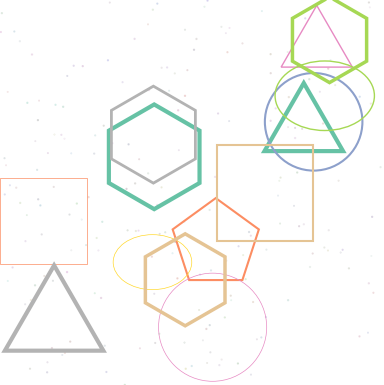[{"shape": "triangle", "thickness": 3, "radius": 0.59, "center": [0.789, 0.666]}, {"shape": "hexagon", "thickness": 3, "radius": 0.68, "center": [0.401, 0.593]}, {"shape": "pentagon", "thickness": 1.5, "radius": 0.59, "center": [0.56, 0.368]}, {"shape": "square", "thickness": 0.5, "radius": 0.56, "center": [0.112, 0.426]}, {"shape": "circle", "thickness": 1.5, "radius": 0.63, "center": [0.815, 0.684]}, {"shape": "triangle", "thickness": 1, "radius": 0.53, "center": [0.823, 0.879]}, {"shape": "circle", "thickness": 0.5, "radius": 0.7, "center": [0.552, 0.15]}, {"shape": "oval", "thickness": 1, "radius": 0.65, "center": [0.843, 0.751]}, {"shape": "hexagon", "thickness": 2.5, "radius": 0.56, "center": [0.856, 0.897]}, {"shape": "oval", "thickness": 0.5, "radius": 0.51, "center": [0.396, 0.319]}, {"shape": "square", "thickness": 1.5, "radius": 0.63, "center": [0.688, 0.498]}, {"shape": "hexagon", "thickness": 2.5, "radius": 0.6, "center": [0.481, 0.273]}, {"shape": "hexagon", "thickness": 2, "radius": 0.63, "center": [0.398, 0.65]}, {"shape": "triangle", "thickness": 3, "radius": 0.74, "center": [0.141, 0.163]}]